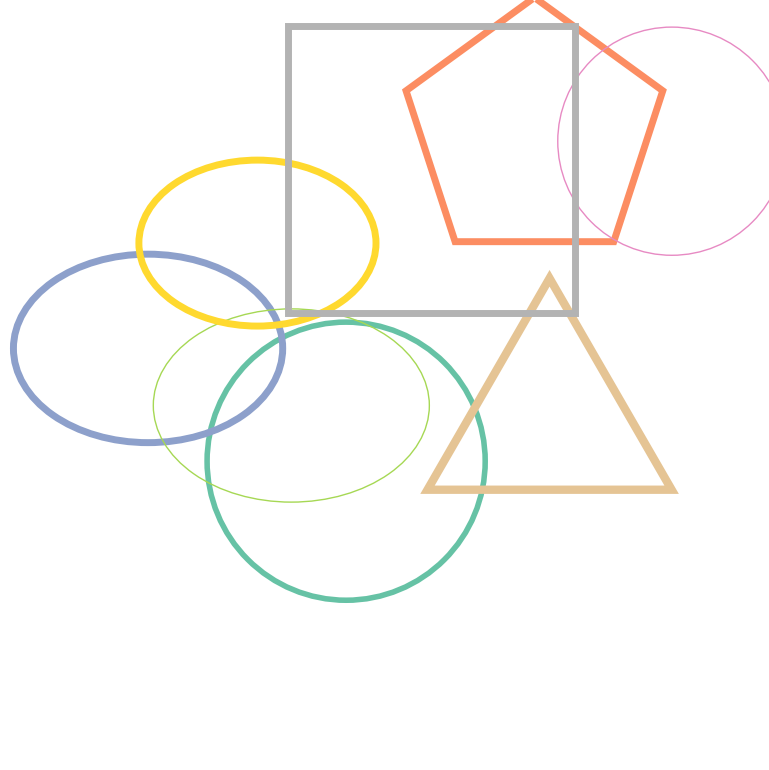[{"shape": "circle", "thickness": 2, "radius": 0.9, "center": [0.45, 0.401]}, {"shape": "pentagon", "thickness": 2.5, "radius": 0.88, "center": [0.694, 0.828]}, {"shape": "oval", "thickness": 2.5, "radius": 0.87, "center": [0.192, 0.548]}, {"shape": "circle", "thickness": 0.5, "radius": 0.74, "center": [0.873, 0.817]}, {"shape": "oval", "thickness": 0.5, "radius": 0.9, "center": [0.378, 0.473]}, {"shape": "oval", "thickness": 2.5, "radius": 0.77, "center": [0.334, 0.684]}, {"shape": "triangle", "thickness": 3, "radius": 0.92, "center": [0.714, 0.456]}, {"shape": "square", "thickness": 2.5, "radius": 0.93, "center": [0.561, 0.78]}]